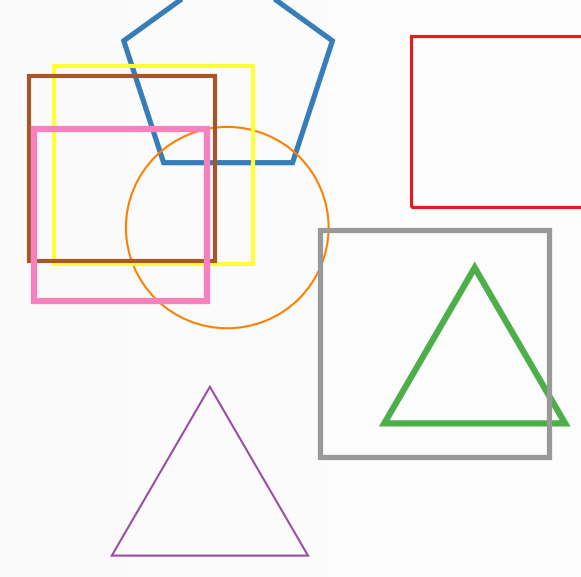[{"shape": "square", "thickness": 1.5, "radius": 0.74, "center": [0.854, 0.789]}, {"shape": "pentagon", "thickness": 2.5, "radius": 0.94, "center": [0.392, 0.87]}, {"shape": "triangle", "thickness": 3, "radius": 0.9, "center": [0.817, 0.356]}, {"shape": "triangle", "thickness": 1, "radius": 0.97, "center": [0.361, 0.134]}, {"shape": "circle", "thickness": 1, "radius": 0.87, "center": [0.391, 0.605]}, {"shape": "square", "thickness": 2, "radius": 0.86, "center": [0.264, 0.713]}, {"shape": "square", "thickness": 2, "radius": 0.8, "center": [0.209, 0.708]}, {"shape": "square", "thickness": 3, "radius": 0.74, "center": [0.208, 0.627]}, {"shape": "square", "thickness": 2.5, "radius": 0.99, "center": [0.748, 0.404]}]